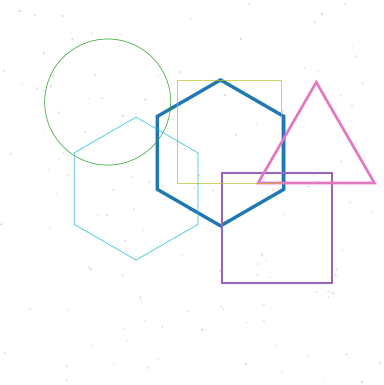[{"shape": "hexagon", "thickness": 2.5, "radius": 0.95, "center": [0.573, 0.603]}, {"shape": "circle", "thickness": 0.5, "radius": 0.82, "center": [0.28, 0.735]}, {"shape": "square", "thickness": 1.5, "radius": 0.72, "center": [0.719, 0.408]}, {"shape": "triangle", "thickness": 2, "radius": 0.87, "center": [0.821, 0.612]}, {"shape": "square", "thickness": 0.5, "radius": 0.67, "center": [0.596, 0.659]}, {"shape": "hexagon", "thickness": 0.5, "radius": 0.93, "center": [0.353, 0.51]}]